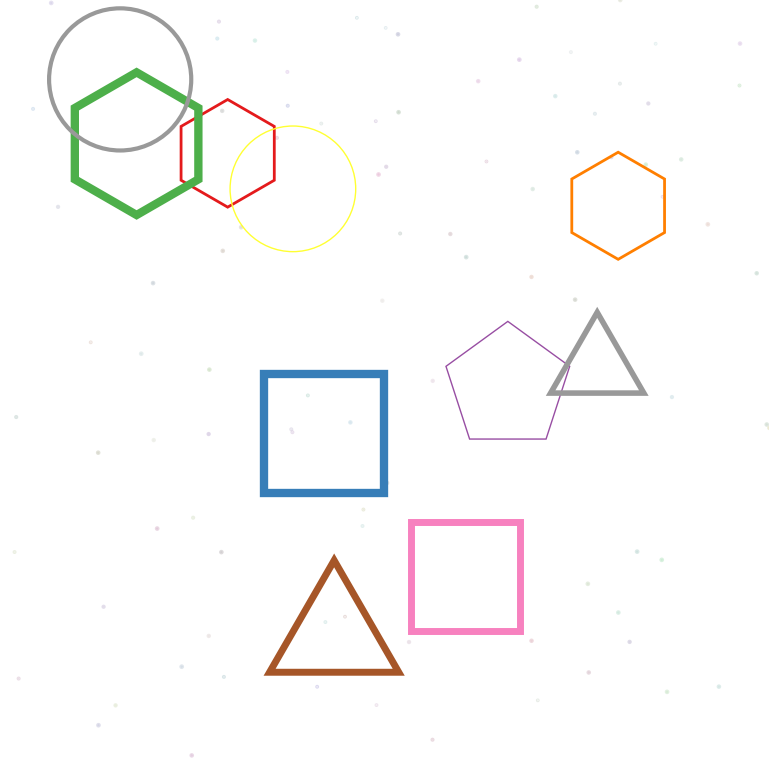[{"shape": "hexagon", "thickness": 1, "radius": 0.35, "center": [0.296, 0.801]}, {"shape": "square", "thickness": 3, "radius": 0.39, "center": [0.421, 0.437]}, {"shape": "hexagon", "thickness": 3, "radius": 0.46, "center": [0.177, 0.813]}, {"shape": "pentagon", "thickness": 0.5, "radius": 0.42, "center": [0.66, 0.498]}, {"shape": "hexagon", "thickness": 1, "radius": 0.35, "center": [0.803, 0.733]}, {"shape": "circle", "thickness": 0.5, "radius": 0.41, "center": [0.38, 0.755]}, {"shape": "triangle", "thickness": 2.5, "radius": 0.48, "center": [0.434, 0.175]}, {"shape": "square", "thickness": 2.5, "radius": 0.36, "center": [0.605, 0.251]}, {"shape": "circle", "thickness": 1.5, "radius": 0.46, "center": [0.156, 0.897]}, {"shape": "triangle", "thickness": 2, "radius": 0.35, "center": [0.776, 0.524]}]